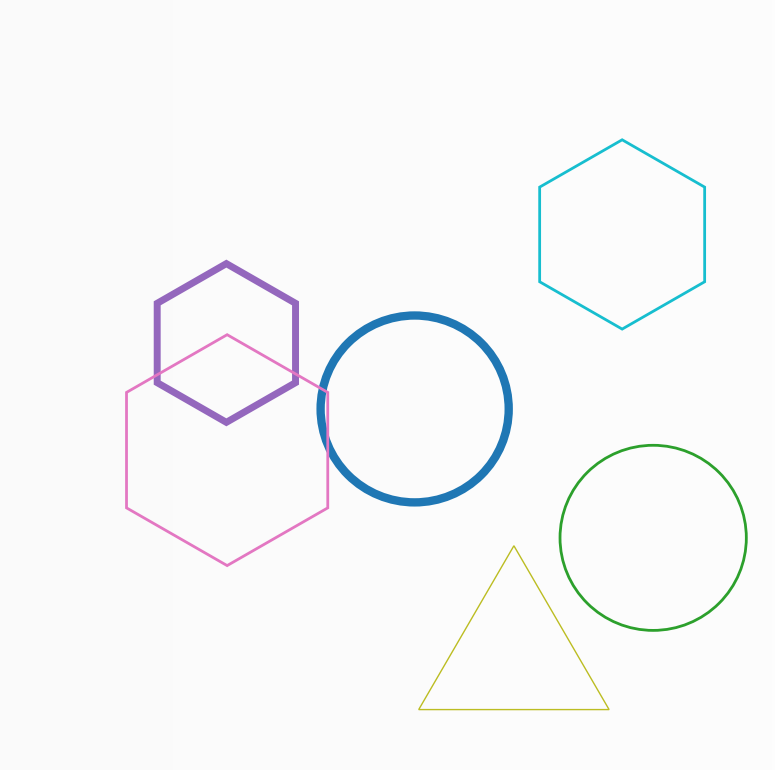[{"shape": "circle", "thickness": 3, "radius": 0.61, "center": [0.535, 0.469]}, {"shape": "circle", "thickness": 1, "radius": 0.6, "center": [0.843, 0.302]}, {"shape": "hexagon", "thickness": 2.5, "radius": 0.52, "center": [0.292, 0.555]}, {"shape": "hexagon", "thickness": 1, "radius": 0.75, "center": [0.293, 0.415]}, {"shape": "triangle", "thickness": 0.5, "radius": 0.71, "center": [0.663, 0.149]}, {"shape": "hexagon", "thickness": 1, "radius": 0.61, "center": [0.803, 0.696]}]